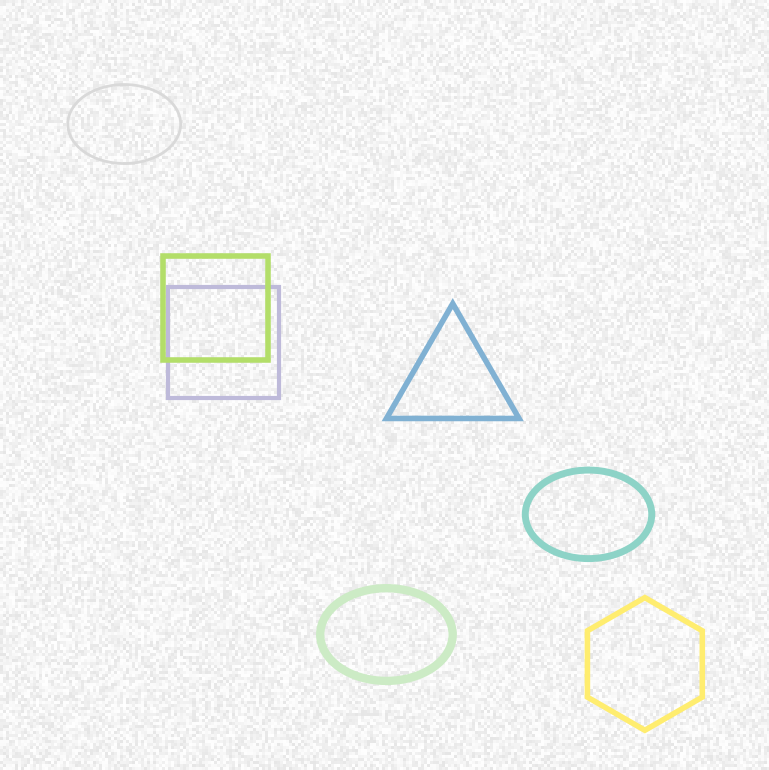[{"shape": "oval", "thickness": 2.5, "radius": 0.41, "center": [0.764, 0.332]}, {"shape": "square", "thickness": 1.5, "radius": 0.36, "center": [0.29, 0.555]}, {"shape": "triangle", "thickness": 2, "radius": 0.5, "center": [0.588, 0.506]}, {"shape": "square", "thickness": 2, "radius": 0.34, "center": [0.28, 0.6]}, {"shape": "oval", "thickness": 1, "radius": 0.37, "center": [0.161, 0.839]}, {"shape": "oval", "thickness": 3, "radius": 0.43, "center": [0.502, 0.176]}, {"shape": "hexagon", "thickness": 2, "radius": 0.43, "center": [0.837, 0.138]}]